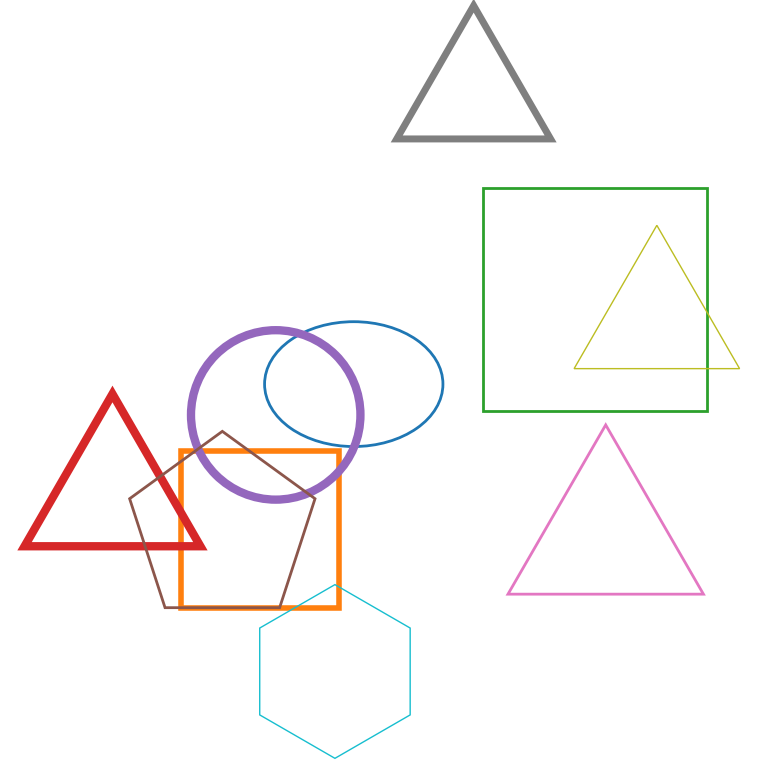[{"shape": "oval", "thickness": 1, "radius": 0.58, "center": [0.459, 0.501]}, {"shape": "square", "thickness": 2, "radius": 0.51, "center": [0.337, 0.312]}, {"shape": "square", "thickness": 1, "radius": 0.72, "center": [0.773, 0.611]}, {"shape": "triangle", "thickness": 3, "radius": 0.66, "center": [0.146, 0.357]}, {"shape": "circle", "thickness": 3, "radius": 0.55, "center": [0.358, 0.461]}, {"shape": "pentagon", "thickness": 1, "radius": 0.63, "center": [0.289, 0.313]}, {"shape": "triangle", "thickness": 1, "radius": 0.73, "center": [0.787, 0.302]}, {"shape": "triangle", "thickness": 2.5, "radius": 0.58, "center": [0.615, 0.877]}, {"shape": "triangle", "thickness": 0.5, "radius": 0.62, "center": [0.853, 0.583]}, {"shape": "hexagon", "thickness": 0.5, "radius": 0.56, "center": [0.435, 0.128]}]